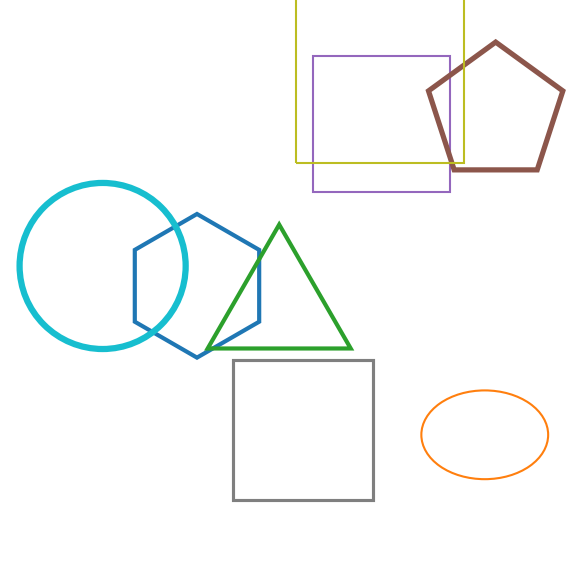[{"shape": "hexagon", "thickness": 2, "radius": 0.62, "center": [0.341, 0.504]}, {"shape": "oval", "thickness": 1, "radius": 0.55, "center": [0.839, 0.246]}, {"shape": "triangle", "thickness": 2, "radius": 0.72, "center": [0.483, 0.467]}, {"shape": "square", "thickness": 1, "radius": 0.59, "center": [0.661, 0.785]}, {"shape": "pentagon", "thickness": 2.5, "radius": 0.61, "center": [0.858, 0.804]}, {"shape": "square", "thickness": 1.5, "radius": 0.61, "center": [0.525, 0.254]}, {"shape": "square", "thickness": 1, "radius": 0.73, "center": [0.658, 0.863]}, {"shape": "circle", "thickness": 3, "radius": 0.72, "center": [0.178, 0.539]}]